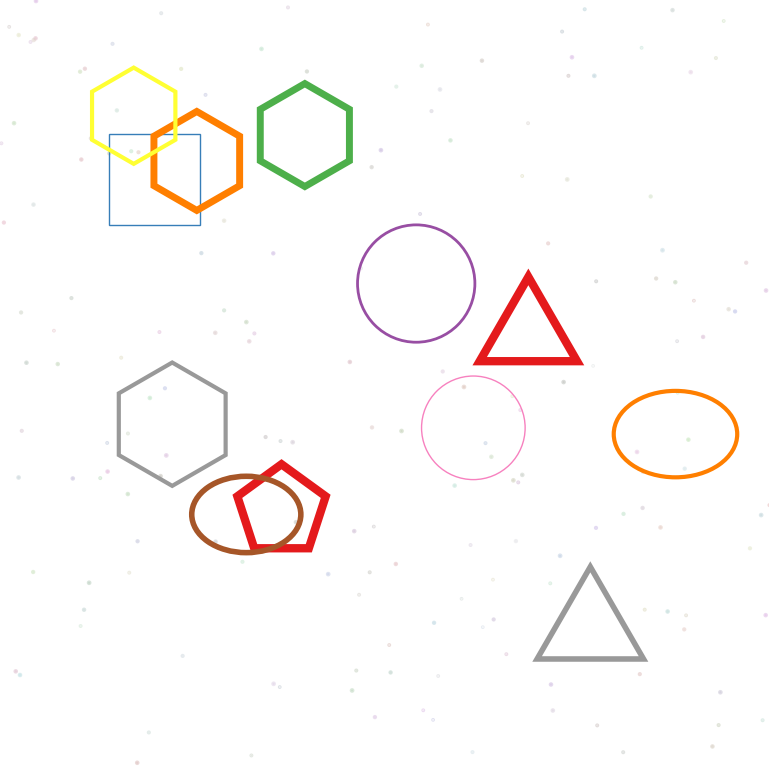[{"shape": "pentagon", "thickness": 3, "radius": 0.3, "center": [0.366, 0.337]}, {"shape": "triangle", "thickness": 3, "radius": 0.36, "center": [0.686, 0.567]}, {"shape": "square", "thickness": 0.5, "radius": 0.29, "center": [0.2, 0.767]}, {"shape": "hexagon", "thickness": 2.5, "radius": 0.33, "center": [0.396, 0.825]}, {"shape": "circle", "thickness": 1, "radius": 0.38, "center": [0.541, 0.632]}, {"shape": "hexagon", "thickness": 2.5, "radius": 0.32, "center": [0.256, 0.791]}, {"shape": "oval", "thickness": 1.5, "radius": 0.4, "center": [0.877, 0.436]}, {"shape": "hexagon", "thickness": 1.5, "radius": 0.31, "center": [0.174, 0.85]}, {"shape": "oval", "thickness": 2, "radius": 0.35, "center": [0.32, 0.332]}, {"shape": "circle", "thickness": 0.5, "radius": 0.34, "center": [0.615, 0.444]}, {"shape": "triangle", "thickness": 2, "radius": 0.4, "center": [0.767, 0.184]}, {"shape": "hexagon", "thickness": 1.5, "radius": 0.4, "center": [0.224, 0.449]}]